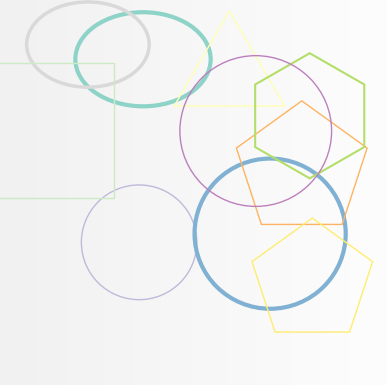[{"shape": "oval", "thickness": 3, "radius": 0.87, "center": [0.369, 0.846]}, {"shape": "triangle", "thickness": 1, "radius": 0.82, "center": [0.592, 0.807]}, {"shape": "circle", "thickness": 1, "radius": 0.74, "center": [0.359, 0.371]}, {"shape": "circle", "thickness": 3, "radius": 0.98, "center": [0.697, 0.393]}, {"shape": "pentagon", "thickness": 1, "radius": 0.89, "center": [0.779, 0.561]}, {"shape": "hexagon", "thickness": 1.5, "radius": 0.81, "center": [0.799, 0.699]}, {"shape": "oval", "thickness": 2.5, "radius": 0.79, "center": [0.227, 0.884]}, {"shape": "circle", "thickness": 1, "radius": 0.98, "center": [0.66, 0.66]}, {"shape": "square", "thickness": 1, "radius": 0.87, "center": [0.12, 0.661]}, {"shape": "pentagon", "thickness": 1, "radius": 0.82, "center": [0.806, 0.27]}]